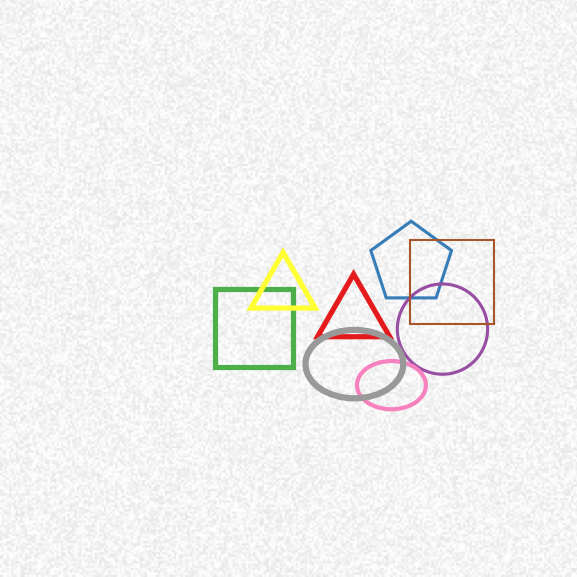[{"shape": "triangle", "thickness": 2.5, "radius": 0.36, "center": [0.612, 0.452]}, {"shape": "pentagon", "thickness": 1.5, "radius": 0.37, "center": [0.712, 0.543]}, {"shape": "square", "thickness": 2.5, "radius": 0.34, "center": [0.439, 0.431]}, {"shape": "circle", "thickness": 1.5, "radius": 0.39, "center": [0.766, 0.429]}, {"shape": "triangle", "thickness": 2.5, "radius": 0.32, "center": [0.49, 0.498]}, {"shape": "square", "thickness": 1, "radius": 0.36, "center": [0.783, 0.51]}, {"shape": "oval", "thickness": 2, "radius": 0.3, "center": [0.678, 0.332]}, {"shape": "oval", "thickness": 3, "radius": 0.42, "center": [0.614, 0.369]}]